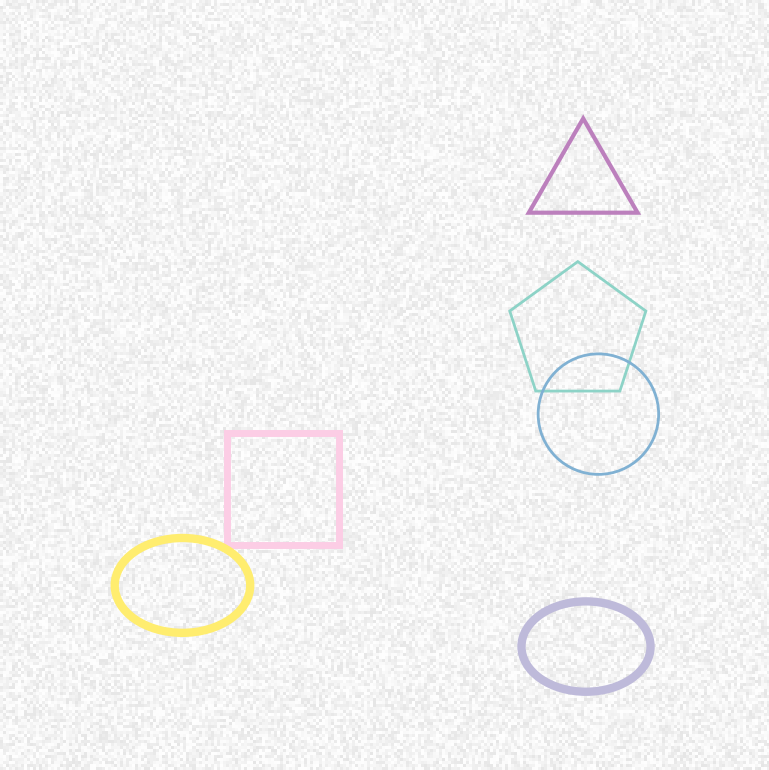[{"shape": "pentagon", "thickness": 1, "radius": 0.46, "center": [0.75, 0.567]}, {"shape": "oval", "thickness": 3, "radius": 0.42, "center": [0.761, 0.16]}, {"shape": "circle", "thickness": 1, "radius": 0.39, "center": [0.777, 0.462]}, {"shape": "square", "thickness": 2.5, "radius": 0.36, "center": [0.368, 0.365]}, {"shape": "triangle", "thickness": 1.5, "radius": 0.41, "center": [0.757, 0.765]}, {"shape": "oval", "thickness": 3, "radius": 0.44, "center": [0.237, 0.24]}]